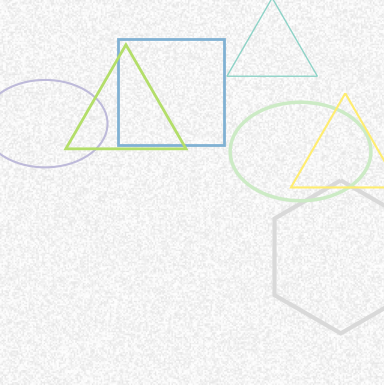[{"shape": "triangle", "thickness": 1, "radius": 0.68, "center": [0.707, 0.87]}, {"shape": "oval", "thickness": 1.5, "radius": 0.81, "center": [0.117, 0.679]}, {"shape": "square", "thickness": 2, "radius": 0.69, "center": [0.444, 0.761]}, {"shape": "triangle", "thickness": 2, "radius": 0.9, "center": [0.327, 0.704]}, {"shape": "hexagon", "thickness": 3, "radius": 0.99, "center": [0.885, 0.333]}, {"shape": "oval", "thickness": 2.5, "radius": 0.91, "center": [0.781, 0.607]}, {"shape": "triangle", "thickness": 1.5, "radius": 0.81, "center": [0.897, 0.595]}]